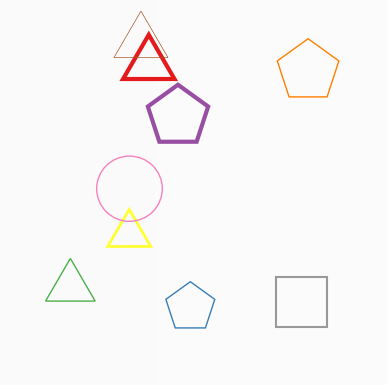[{"shape": "triangle", "thickness": 3, "radius": 0.38, "center": [0.384, 0.833]}, {"shape": "pentagon", "thickness": 1, "radius": 0.33, "center": [0.491, 0.202]}, {"shape": "triangle", "thickness": 1, "radius": 0.37, "center": [0.182, 0.255]}, {"shape": "pentagon", "thickness": 3, "radius": 0.41, "center": [0.459, 0.698]}, {"shape": "pentagon", "thickness": 1, "radius": 0.42, "center": [0.795, 0.816]}, {"shape": "triangle", "thickness": 2, "radius": 0.32, "center": [0.334, 0.392]}, {"shape": "triangle", "thickness": 0.5, "radius": 0.4, "center": [0.364, 0.891]}, {"shape": "circle", "thickness": 1, "radius": 0.42, "center": [0.334, 0.51]}, {"shape": "square", "thickness": 1.5, "radius": 0.33, "center": [0.779, 0.216]}]